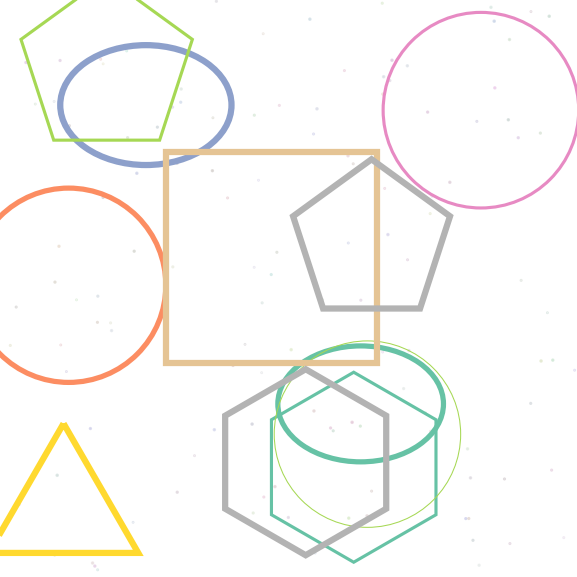[{"shape": "hexagon", "thickness": 1.5, "radius": 0.82, "center": [0.612, 0.19]}, {"shape": "oval", "thickness": 2.5, "radius": 0.72, "center": [0.625, 0.3]}, {"shape": "circle", "thickness": 2.5, "radius": 0.84, "center": [0.119, 0.505]}, {"shape": "oval", "thickness": 3, "radius": 0.74, "center": [0.253, 0.817]}, {"shape": "circle", "thickness": 1.5, "radius": 0.85, "center": [0.833, 0.808]}, {"shape": "pentagon", "thickness": 1.5, "radius": 0.78, "center": [0.185, 0.883]}, {"shape": "circle", "thickness": 0.5, "radius": 0.81, "center": [0.636, 0.247]}, {"shape": "triangle", "thickness": 3, "radius": 0.75, "center": [0.11, 0.116]}, {"shape": "square", "thickness": 3, "radius": 0.91, "center": [0.47, 0.553]}, {"shape": "hexagon", "thickness": 3, "radius": 0.81, "center": [0.529, 0.199]}, {"shape": "pentagon", "thickness": 3, "radius": 0.71, "center": [0.643, 0.58]}]